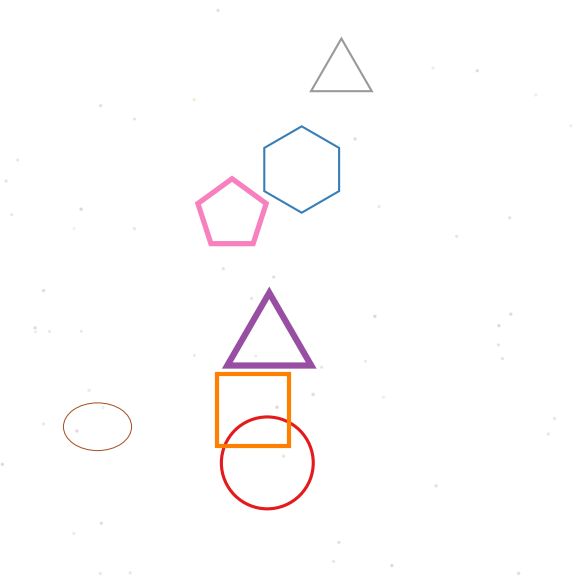[{"shape": "circle", "thickness": 1.5, "radius": 0.4, "center": [0.463, 0.198]}, {"shape": "hexagon", "thickness": 1, "radius": 0.37, "center": [0.522, 0.706]}, {"shape": "triangle", "thickness": 3, "radius": 0.42, "center": [0.466, 0.408]}, {"shape": "square", "thickness": 2, "radius": 0.31, "center": [0.438, 0.289]}, {"shape": "oval", "thickness": 0.5, "radius": 0.3, "center": [0.169, 0.26]}, {"shape": "pentagon", "thickness": 2.5, "radius": 0.31, "center": [0.402, 0.627]}, {"shape": "triangle", "thickness": 1, "radius": 0.3, "center": [0.591, 0.872]}]